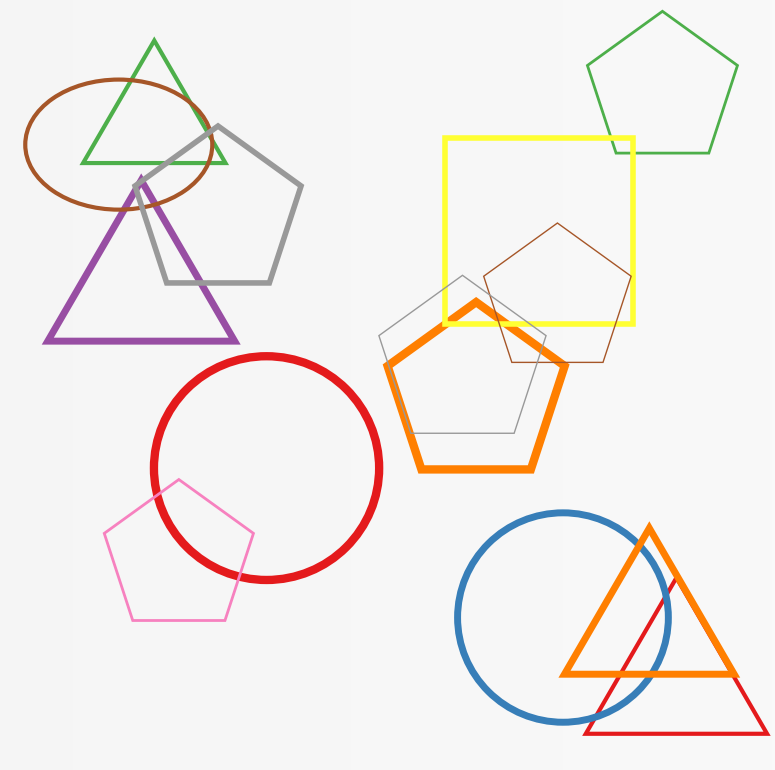[{"shape": "circle", "thickness": 3, "radius": 0.73, "center": [0.344, 0.392]}, {"shape": "triangle", "thickness": 1.5, "radius": 0.68, "center": [0.873, 0.115]}, {"shape": "circle", "thickness": 2.5, "radius": 0.68, "center": [0.726, 0.198]}, {"shape": "triangle", "thickness": 1.5, "radius": 0.53, "center": [0.199, 0.841]}, {"shape": "pentagon", "thickness": 1, "radius": 0.51, "center": [0.855, 0.884]}, {"shape": "triangle", "thickness": 2.5, "radius": 0.7, "center": [0.182, 0.627]}, {"shape": "pentagon", "thickness": 3, "radius": 0.6, "center": [0.614, 0.488]}, {"shape": "triangle", "thickness": 2.5, "radius": 0.63, "center": [0.838, 0.188]}, {"shape": "square", "thickness": 2, "radius": 0.61, "center": [0.695, 0.7]}, {"shape": "pentagon", "thickness": 0.5, "radius": 0.5, "center": [0.719, 0.61]}, {"shape": "oval", "thickness": 1.5, "radius": 0.6, "center": [0.153, 0.812]}, {"shape": "pentagon", "thickness": 1, "radius": 0.51, "center": [0.231, 0.276]}, {"shape": "pentagon", "thickness": 2, "radius": 0.56, "center": [0.281, 0.724]}, {"shape": "pentagon", "thickness": 0.5, "radius": 0.57, "center": [0.597, 0.529]}]